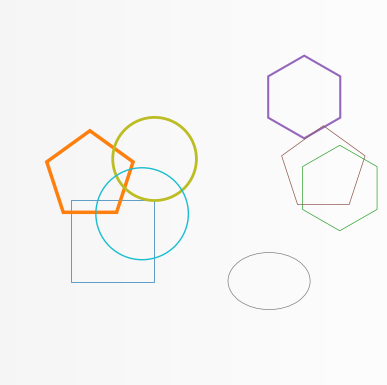[{"shape": "square", "thickness": 0.5, "radius": 0.53, "center": [0.291, 0.375]}, {"shape": "pentagon", "thickness": 2.5, "radius": 0.59, "center": [0.232, 0.543]}, {"shape": "hexagon", "thickness": 0.5, "radius": 0.56, "center": [0.877, 0.512]}, {"shape": "hexagon", "thickness": 1.5, "radius": 0.54, "center": [0.785, 0.748]}, {"shape": "pentagon", "thickness": 0.5, "radius": 0.57, "center": [0.834, 0.56]}, {"shape": "oval", "thickness": 0.5, "radius": 0.53, "center": [0.694, 0.27]}, {"shape": "circle", "thickness": 2, "radius": 0.54, "center": [0.399, 0.587]}, {"shape": "circle", "thickness": 1, "radius": 0.6, "center": [0.367, 0.445]}]